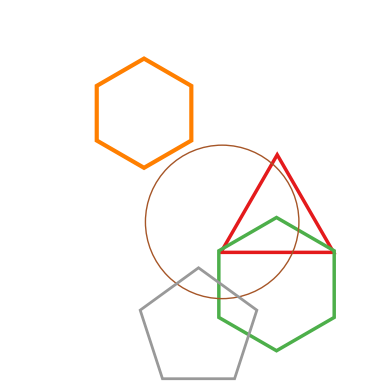[{"shape": "triangle", "thickness": 2.5, "radius": 0.85, "center": [0.72, 0.429]}, {"shape": "hexagon", "thickness": 2.5, "radius": 0.86, "center": [0.718, 0.262]}, {"shape": "hexagon", "thickness": 3, "radius": 0.71, "center": [0.374, 0.706]}, {"shape": "circle", "thickness": 1, "radius": 1.0, "center": [0.577, 0.424]}, {"shape": "pentagon", "thickness": 2, "radius": 0.8, "center": [0.516, 0.145]}]